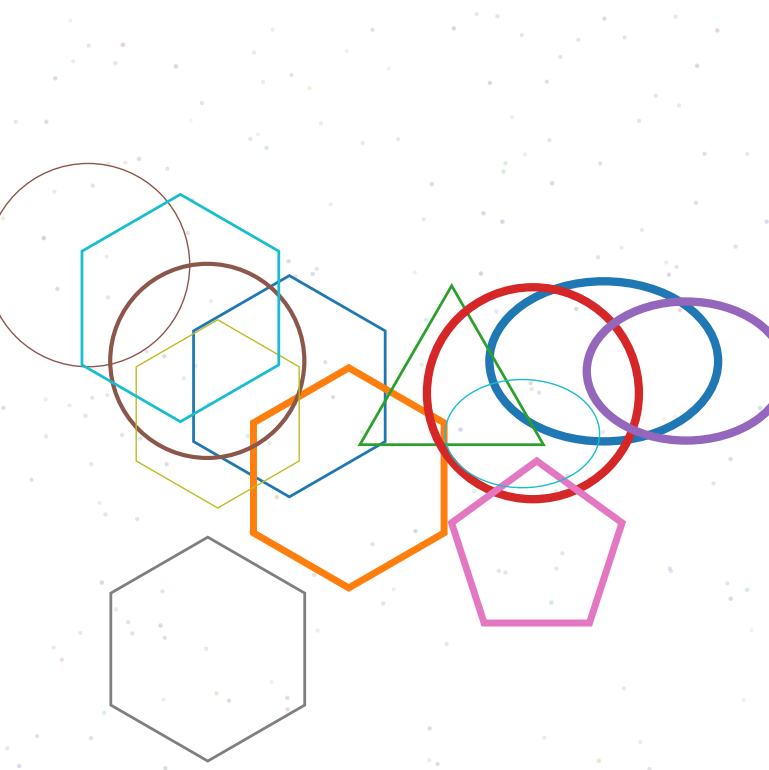[{"shape": "hexagon", "thickness": 1, "radius": 0.72, "center": [0.376, 0.498]}, {"shape": "oval", "thickness": 3, "radius": 0.74, "center": [0.784, 0.531]}, {"shape": "hexagon", "thickness": 2.5, "radius": 0.71, "center": [0.453, 0.379]}, {"shape": "triangle", "thickness": 1, "radius": 0.69, "center": [0.587, 0.491]}, {"shape": "circle", "thickness": 3, "radius": 0.69, "center": [0.692, 0.489]}, {"shape": "oval", "thickness": 3, "radius": 0.64, "center": [0.891, 0.518]}, {"shape": "circle", "thickness": 1.5, "radius": 0.63, "center": [0.269, 0.531]}, {"shape": "circle", "thickness": 0.5, "radius": 0.66, "center": [0.114, 0.656]}, {"shape": "pentagon", "thickness": 2.5, "radius": 0.58, "center": [0.697, 0.285]}, {"shape": "hexagon", "thickness": 1, "radius": 0.73, "center": [0.27, 0.157]}, {"shape": "hexagon", "thickness": 0.5, "radius": 0.61, "center": [0.283, 0.462]}, {"shape": "hexagon", "thickness": 1, "radius": 0.74, "center": [0.234, 0.6]}, {"shape": "oval", "thickness": 0.5, "radius": 0.5, "center": [0.678, 0.437]}]